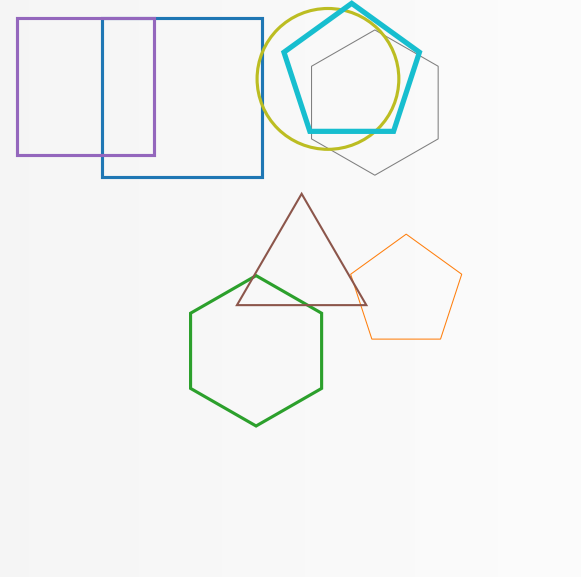[{"shape": "square", "thickness": 1.5, "radius": 0.69, "center": [0.313, 0.83]}, {"shape": "pentagon", "thickness": 0.5, "radius": 0.5, "center": [0.699, 0.493]}, {"shape": "hexagon", "thickness": 1.5, "radius": 0.65, "center": [0.441, 0.392]}, {"shape": "square", "thickness": 1.5, "radius": 0.59, "center": [0.147, 0.849]}, {"shape": "triangle", "thickness": 1, "radius": 0.64, "center": [0.519, 0.535]}, {"shape": "hexagon", "thickness": 0.5, "radius": 0.63, "center": [0.645, 0.822]}, {"shape": "circle", "thickness": 1.5, "radius": 0.61, "center": [0.564, 0.863]}, {"shape": "pentagon", "thickness": 2.5, "radius": 0.61, "center": [0.605, 0.871]}]